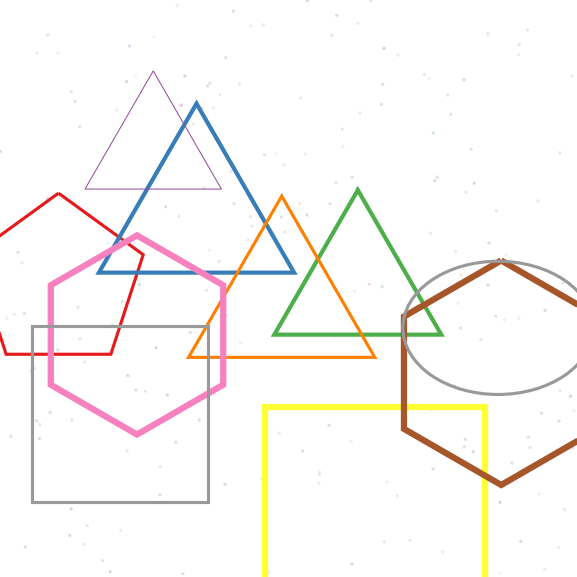[{"shape": "pentagon", "thickness": 1.5, "radius": 0.77, "center": [0.101, 0.51]}, {"shape": "triangle", "thickness": 2, "radius": 0.98, "center": [0.34, 0.625]}, {"shape": "triangle", "thickness": 2, "radius": 0.83, "center": [0.62, 0.503]}, {"shape": "triangle", "thickness": 0.5, "radius": 0.68, "center": [0.265, 0.74]}, {"shape": "triangle", "thickness": 1.5, "radius": 0.93, "center": [0.488, 0.473]}, {"shape": "square", "thickness": 3, "radius": 0.96, "center": [0.649, 0.103]}, {"shape": "hexagon", "thickness": 3, "radius": 0.97, "center": [0.868, 0.354]}, {"shape": "hexagon", "thickness": 3, "radius": 0.86, "center": [0.237, 0.419]}, {"shape": "square", "thickness": 1.5, "radius": 0.76, "center": [0.208, 0.282]}, {"shape": "oval", "thickness": 1.5, "radius": 0.82, "center": [0.862, 0.431]}]